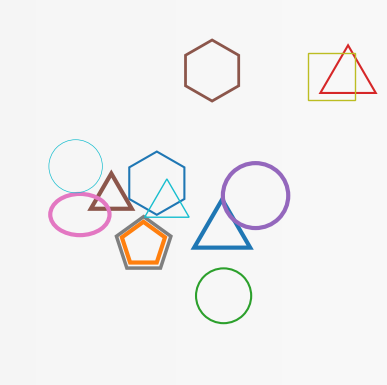[{"shape": "triangle", "thickness": 3, "radius": 0.42, "center": [0.573, 0.399]}, {"shape": "hexagon", "thickness": 1.5, "radius": 0.41, "center": [0.405, 0.524]}, {"shape": "pentagon", "thickness": 3, "radius": 0.29, "center": [0.37, 0.365]}, {"shape": "circle", "thickness": 1.5, "radius": 0.36, "center": [0.577, 0.232]}, {"shape": "triangle", "thickness": 1.5, "radius": 0.41, "center": [0.898, 0.8]}, {"shape": "circle", "thickness": 3, "radius": 0.42, "center": [0.66, 0.492]}, {"shape": "triangle", "thickness": 3, "radius": 0.3, "center": [0.287, 0.488]}, {"shape": "hexagon", "thickness": 2, "radius": 0.4, "center": [0.547, 0.817]}, {"shape": "oval", "thickness": 3, "radius": 0.38, "center": [0.206, 0.443]}, {"shape": "pentagon", "thickness": 2.5, "radius": 0.37, "center": [0.371, 0.363]}, {"shape": "square", "thickness": 1, "radius": 0.3, "center": [0.855, 0.801]}, {"shape": "circle", "thickness": 0.5, "radius": 0.35, "center": [0.195, 0.568]}, {"shape": "triangle", "thickness": 1, "radius": 0.33, "center": [0.431, 0.469]}]